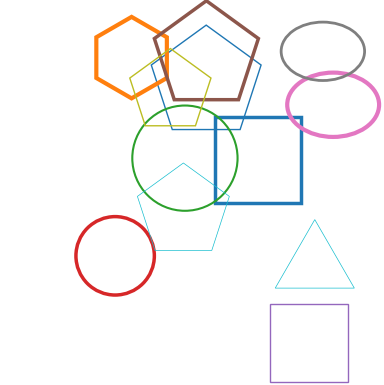[{"shape": "pentagon", "thickness": 1, "radius": 0.75, "center": [0.536, 0.785]}, {"shape": "square", "thickness": 2.5, "radius": 0.56, "center": [0.67, 0.585]}, {"shape": "hexagon", "thickness": 3, "radius": 0.53, "center": [0.342, 0.85]}, {"shape": "circle", "thickness": 1.5, "radius": 0.68, "center": [0.48, 0.589]}, {"shape": "circle", "thickness": 2.5, "radius": 0.51, "center": [0.299, 0.336]}, {"shape": "square", "thickness": 1, "radius": 0.51, "center": [0.803, 0.109]}, {"shape": "pentagon", "thickness": 2.5, "radius": 0.71, "center": [0.536, 0.856]}, {"shape": "oval", "thickness": 3, "radius": 0.6, "center": [0.865, 0.728]}, {"shape": "oval", "thickness": 2, "radius": 0.54, "center": [0.839, 0.867]}, {"shape": "pentagon", "thickness": 1, "radius": 0.55, "center": [0.443, 0.763]}, {"shape": "pentagon", "thickness": 0.5, "radius": 0.63, "center": [0.476, 0.451]}, {"shape": "triangle", "thickness": 0.5, "radius": 0.59, "center": [0.818, 0.311]}]